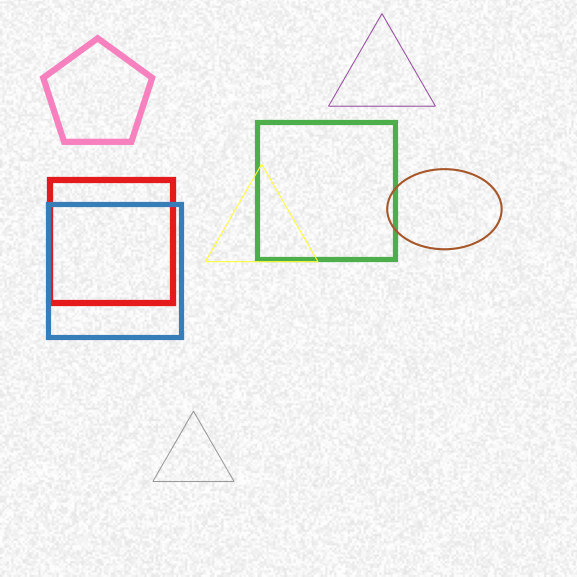[{"shape": "square", "thickness": 3, "radius": 0.53, "center": [0.193, 0.581]}, {"shape": "square", "thickness": 2.5, "radius": 0.58, "center": [0.198, 0.53]}, {"shape": "square", "thickness": 2.5, "radius": 0.59, "center": [0.564, 0.669]}, {"shape": "triangle", "thickness": 0.5, "radius": 0.53, "center": [0.661, 0.869]}, {"shape": "triangle", "thickness": 0.5, "radius": 0.56, "center": [0.453, 0.602]}, {"shape": "oval", "thickness": 1, "radius": 0.5, "center": [0.77, 0.637]}, {"shape": "pentagon", "thickness": 3, "radius": 0.5, "center": [0.169, 0.834]}, {"shape": "triangle", "thickness": 0.5, "radius": 0.41, "center": [0.335, 0.206]}]